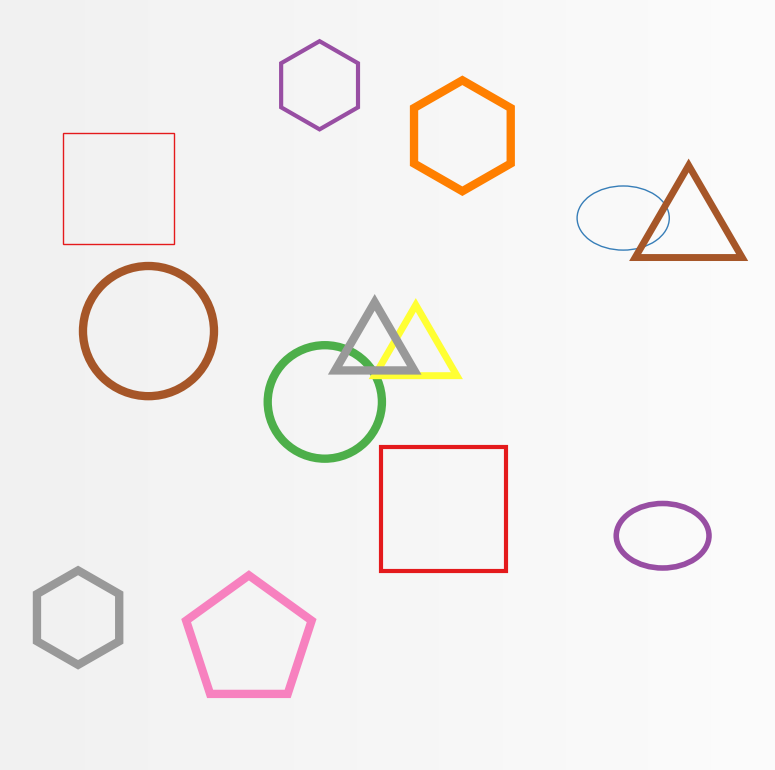[{"shape": "square", "thickness": 0.5, "radius": 0.36, "center": [0.153, 0.755]}, {"shape": "square", "thickness": 1.5, "radius": 0.4, "center": [0.573, 0.339]}, {"shape": "oval", "thickness": 0.5, "radius": 0.3, "center": [0.804, 0.717]}, {"shape": "circle", "thickness": 3, "radius": 0.37, "center": [0.419, 0.478]}, {"shape": "hexagon", "thickness": 1.5, "radius": 0.29, "center": [0.412, 0.889]}, {"shape": "oval", "thickness": 2, "radius": 0.3, "center": [0.855, 0.304]}, {"shape": "hexagon", "thickness": 3, "radius": 0.36, "center": [0.597, 0.824]}, {"shape": "triangle", "thickness": 2.5, "radius": 0.31, "center": [0.537, 0.543]}, {"shape": "circle", "thickness": 3, "radius": 0.42, "center": [0.192, 0.57]}, {"shape": "triangle", "thickness": 2.5, "radius": 0.4, "center": [0.889, 0.705]}, {"shape": "pentagon", "thickness": 3, "radius": 0.43, "center": [0.321, 0.168]}, {"shape": "hexagon", "thickness": 3, "radius": 0.31, "center": [0.101, 0.198]}, {"shape": "triangle", "thickness": 3, "radius": 0.29, "center": [0.483, 0.548]}]